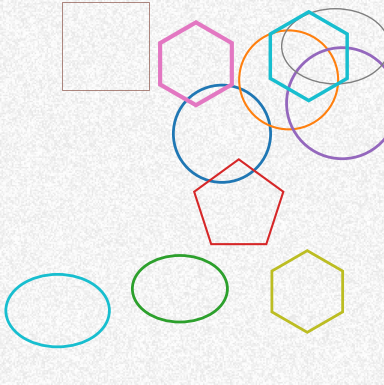[{"shape": "circle", "thickness": 2, "radius": 0.63, "center": [0.577, 0.653]}, {"shape": "circle", "thickness": 1.5, "radius": 0.64, "center": [0.75, 0.793]}, {"shape": "oval", "thickness": 2, "radius": 0.62, "center": [0.467, 0.25]}, {"shape": "pentagon", "thickness": 1.5, "radius": 0.61, "center": [0.62, 0.464]}, {"shape": "circle", "thickness": 2, "radius": 0.72, "center": [0.889, 0.732]}, {"shape": "square", "thickness": 0.5, "radius": 0.57, "center": [0.275, 0.88]}, {"shape": "hexagon", "thickness": 3, "radius": 0.54, "center": [0.509, 0.834]}, {"shape": "oval", "thickness": 1, "radius": 0.7, "center": [0.871, 0.88]}, {"shape": "hexagon", "thickness": 2, "radius": 0.53, "center": [0.798, 0.243]}, {"shape": "oval", "thickness": 2, "radius": 0.67, "center": [0.15, 0.193]}, {"shape": "hexagon", "thickness": 2.5, "radius": 0.58, "center": [0.802, 0.854]}]